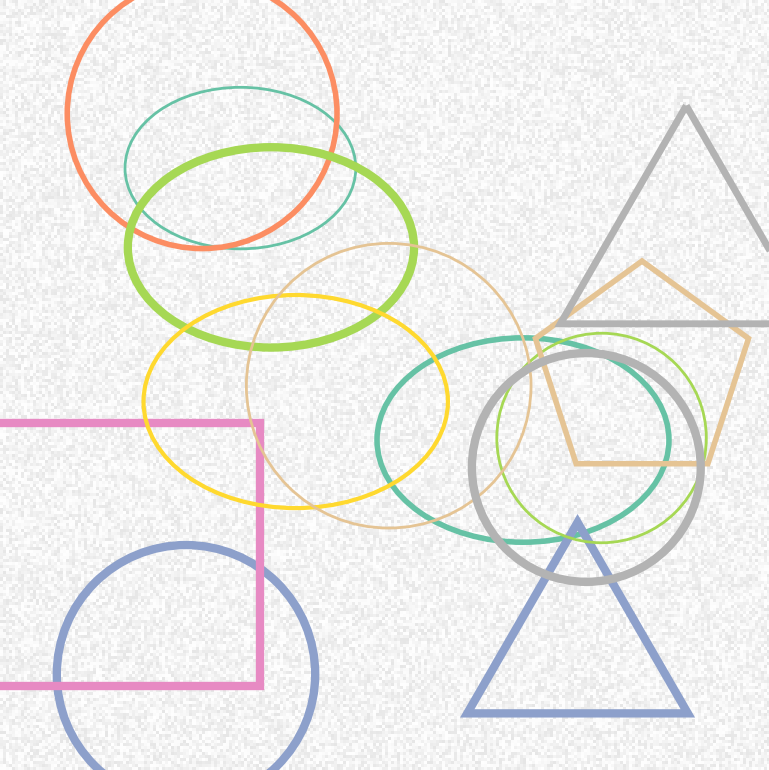[{"shape": "oval", "thickness": 2, "radius": 0.95, "center": [0.679, 0.429]}, {"shape": "oval", "thickness": 1, "radius": 0.75, "center": [0.312, 0.782]}, {"shape": "circle", "thickness": 2, "radius": 0.88, "center": [0.263, 0.852]}, {"shape": "circle", "thickness": 3, "radius": 0.84, "center": [0.242, 0.124]}, {"shape": "triangle", "thickness": 3, "radius": 0.83, "center": [0.75, 0.156]}, {"shape": "square", "thickness": 3, "radius": 0.85, "center": [0.167, 0.28]}, {"shape": "oval", "thickness": 3, "radius": 0.93, "center": [0.352, 0.679]}, {"shape": "circle", "thickness": 1, "radius": 0.68, "center": [0.781, 0.431]}, {"shape": "oval", "thickness": 1.5, "radius": 0.99, "center": [0.384, 0.478]}, {"shape": "circle", "thickness": 1, "radius": 0.92, "center": [0.505, 0.499]}, {"shape": "pentagon", "thickness": 2, "radius": 0.73, "center": [0.834, 0.515]}, {"shape": "circle", "thickness": 3, "radius": 0.74, "center": [0.761, 0.393]}, {"shape": "triangle", "thickness": 2.5, "radius": 0.94, "center": [0.891, 0.674]}]